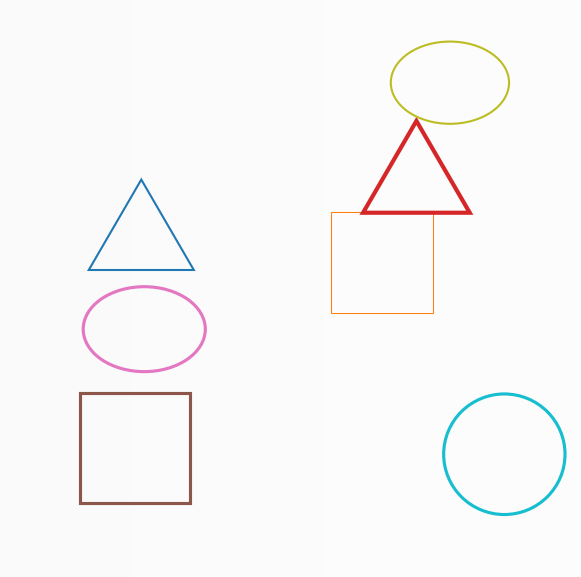[{"shape": "triangle", "thickness": 1, "radius": 0.52, "center": [0.243, 0.584]}, {"shape": "square", "thickness": 0.5, "radius": 0.44, "center": [0.657, 0.545]}, {"shape": "triangle", "thickness": 2, "radius": 0.53, "center": [0.716, 0.684]}, {"shape": "square", "thickness": 1.5, "radius": 0.48, "center": [0.232, 0.224]}, {"shape": "oval", "thickness": 1.5, "radius": 0.53, "center": [0.248, 0.429]}, {"shape": "oval", "thickness": 1, "radius": 0.51, "center": [0.774, 0.856]}, {"shape": "circle", "thickness": 1.5, "radius": 0.52, "center": [0.868, 0.213]}]